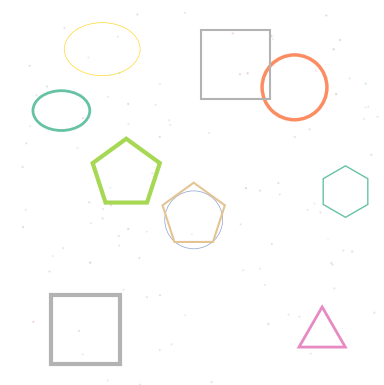[{"shape": "oval", "thickness": 2, "radius": 0.37, "center": [0.159, 0.713]}, {"shape": "hexagon", "thickness": 1, "radius": 0.33, "center": [0.897, 0.502]}, {"shape": "circle", "thickness": 2.5, "radius": 0.42, "center": [0.765, 0.773]}, {"shape": "circle", "thickness": 0.5, "radius": 0.38, "center": [0.503, 0.429]}, {"shape": "triangle", "thickness": 2, "radius": 0.35, "center": [0.837, 0.133]}, {"shape": "pentagon", "thickness": 3, "radius": 0.46, "center": [0.328, 0.548]}, {"shape": "oval", "thickness": 0.5, "radius": 0.49, "center": [0.265, 0.872]}, {"shape": "pentagon", "thickness": 1.5, "radius": 0.43, "center": [0.503, 0.44]}, {"shape": "square", "thickness": 1.5, "radius": 0.45, "center": [0.612, 0.832]}, {"shape": "square", "thickness": 3, "radius": 0.45, "center": [0.223, 0.145]}]